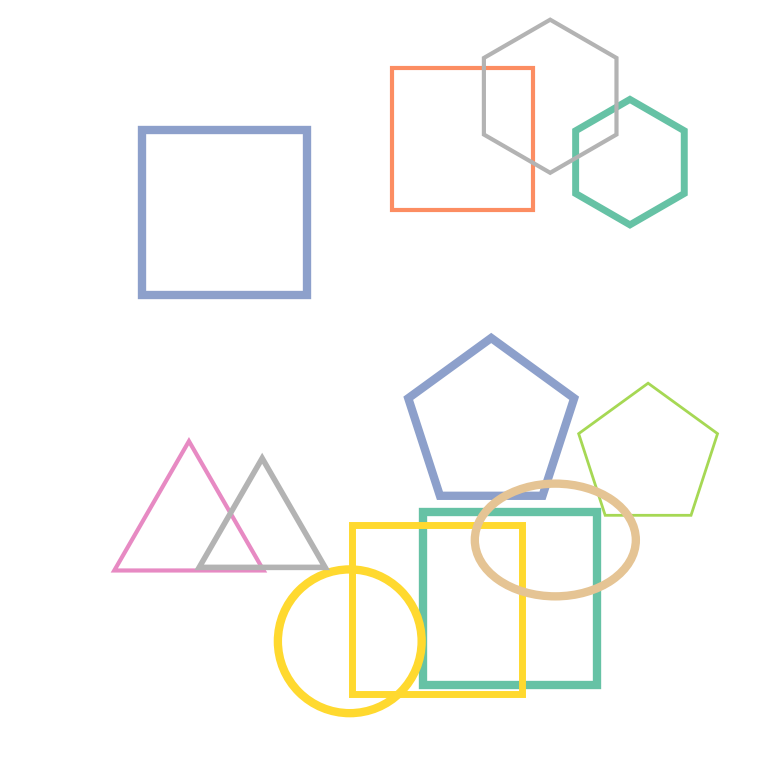[{"shape": "square", "thickness": 3, "radius": 0.56, "center": [0.662, 0.222]}, {"shape": "hexagon", "thickness": 2.5, "radius": 0.41, "center": [0.818, 0.789]}, {"shape": "square", "thickness": 1.5, "radius": 0.46, "center": [0.6, 0.82]}, {"shape": "pentagon", "thickness": 3, "radius": 0.57, "center": [0.638, 0.448]}, {"shape": "square", "thickness": 3, "radius": 0.54, "center": [0.292, 0.724]}, {"shape": "triangle", "thickness": 1.5, "radius": 0.56, "center": [0.245, 0.315]}, {"shape": "pentagon", "thickness": 1, "radius": 0.47, "center": [0.842, 0.407]}, {"shape": "circle", "thickness": 3, "radius": 0.47, "center": [0.454, 0.167]}, {"shape": "square", "thickness": 2.5, "radius": 0.55, "center": [0.567, 0.208]}, {"shape": "oval", "thickness": 3, "radius": 0.52, "center": [0.721, 0.299]}, {"shape": "triangle", "thickness": 2, "radius": 0.47, "center": [0.34, 0.31]}, {"shape": "hexagon", "thickness": 1.5, "radius": 0.5, "center": [0.715, 0.875]}]